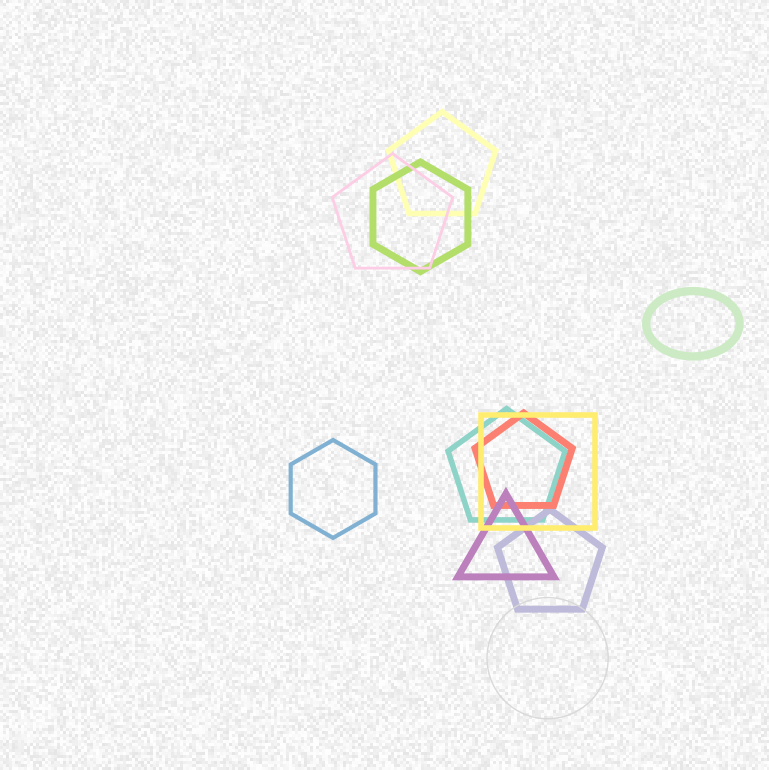[{"shape": "pentagon", "thickness": 2, "radius": 0.4, "center": [0.658, 0.389]}, {"shape": "pentagon", "thickness": 2, "radius": 0.37, "center": [0.574, 0.782]}, {"shape": "pentagon", "thickness": 2.5, "radius": 0.36, "center": [0.714, 0.267]}, {"shape": "pentagon", "thickness": 2.5, "radius": 0.33, "center": [0.68, 0.397]}, {"shape": "hexagon", "thickness": 1.5, "radius": 0.32, "center": [0.433, 0.365]}, {"shape": "hexagon", "thickness": 2.5, "radius": 0.36, "center": [0.546, 0.718]}, {"shape": "pentagon", "thickness": 1, "radius": 0.41, "center": [0.51, 0.718]}, {"shape": "circle", "thickness": 0.5, "radius": 0.39, "center": [0.711, 0.145]}, {"shape": "triangle", "thickness": 2.5, "radius": 0.36, "center": [0.657, 0.287]}, {"shape": "oval", "thickness": 3, "radius": 0.3, "center": [0.9, 0.58]}, {"shape": "square", "thickness": 2, "radius": 0.37, "center": [0.699, 0.388]}]